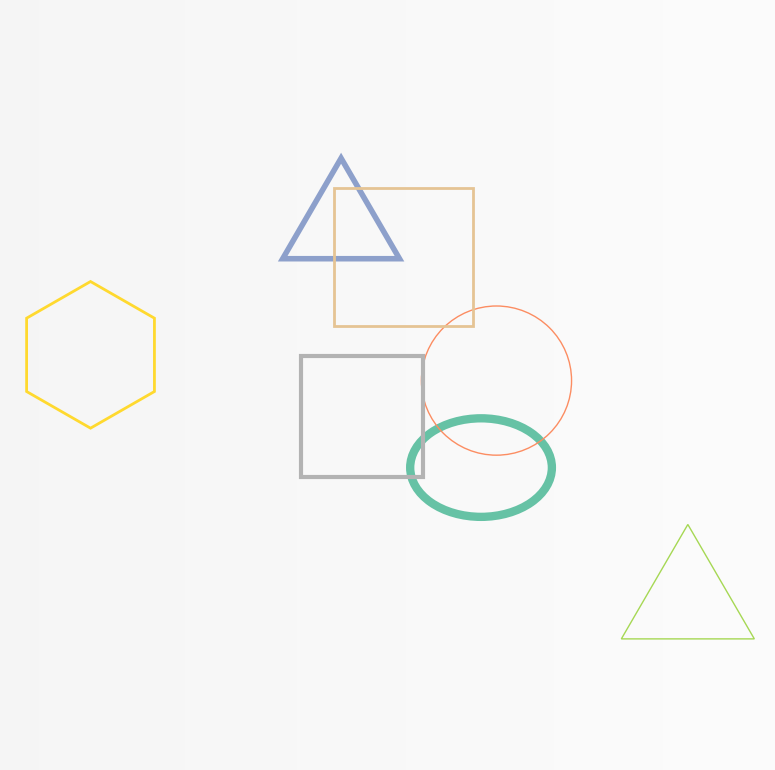[{"shape": "oval", "thickness": 3, "radius": 0.46, "center": [0.621, 0.393]}, {"shape": "circle", "thickness": 0.5, "radius": 0.48, "center": [0.641, 0.506]}, {"shape": "triangle", "thickness": 2, "radius": 0.43, "center": [0.44, 0.708]}, {"shape": "triangle", "thickness": 0.5, "radius": 0.5, "center": [0.888, 0.22]}, {"shape": "hexagon", "thickness": 1, "radius": 0.48, "center": [0.117, 0.539]}, {"shape": "square", "thickness": 1, "radius": 0.45, "center": [0.52, 0.666]}, {"shape": "square", "thickness": 1.5, "radius": 0.39, "center": [0.467, 0.459]}]